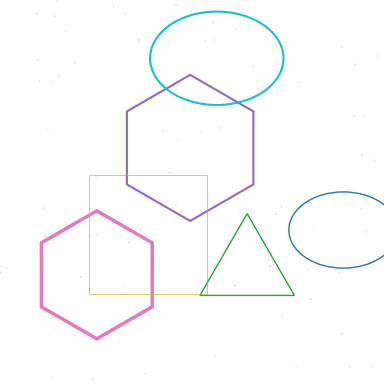[{"shape": "oval", "thickness": 1, "radius": 0.71, "center": [0.892, 0.403]}, {"shape": "triangle", "thickness": 1, "radius": 0.71, "center": [0.642, 0.303]}, {"shape": "hexagon", "thickness": 1.5, "radius": 0.95, "center": [0.494, 0.616]}, {"shape": "hexagon", "thickness": 2.5, "radius": 0.83, "center": [0.252, 0.286]}, {"shape": "square", "thickness": 0.5, "radius": 0.77, "center": [0.385, 0.391]}, {"shape": "oval", "thickness": 1.5, "radius": 0.87, "center": [0.563, 0.849]}]